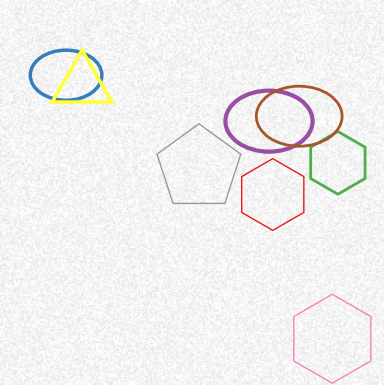[{"shape": "hexagon", "thickness": 1, "radius": 0.47, "center": [0.708, 0.495]}, {"shape": "oval", "thickness": 2.5, "radius": 0.46, "center": [0.172, 0.805]}, {"shape": "hexagon", "thickness": 2, "radius": 0.41, "center": [0.878, 0.577]}, {"shape": "oval", "thickness": 3, "radius": 0.57, "center": [0.699, 0.685]}, {"shape": "triangle", "thickness": 2.5, "radius": 0.45, "center": [0.213, 0.78]}, {"shape": "oval", "thickness": 2, "radius": 0.56, "center": [0.777, 0.698]}, {"shape": "hexagon", "thickness": 1, "radius": 0.58, "center": [0.863, 0.12]}, {"shape": "pentagon", "thickness": 1, "radius": 0.57, "center": [0.517, 0.564]}]